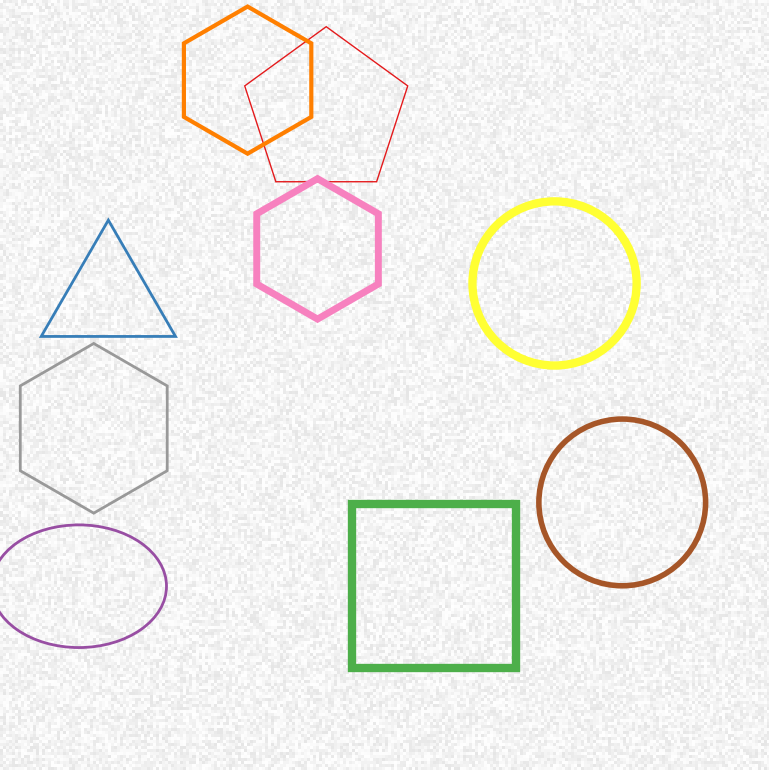[{"shape": "pentagon", "thickness": 0.5, "radius": 0.56, "center": [0.424, 0.854]}, {"shape": "triangle", "thickness": 1, "radius": 0.5, "center": [0.141, 0.613]}, {"shape": "square", "thickness": 3, "radius": 0.53, "center": [0.564, 0.239]}, {"shape": "oval", "thickness": 1, "radius": 0.57, "center": [0.102, 0.239]}, {"shape": "hexagon", "thickness": 1.5, "radius": 0.48, "center": [0.322, 0.896]}, {"shape": "circle", "thickness": 3, "radius": 0.53, "center": [0.72, 0.632]}, {"shape": "circle", "thickness": 2, "radius": 0.54, "center": [0.808, 0.348]}, {"shape": "hexagon", "thickness": 2.5, "radius": 0.46, "center": [0.412, 0.677]}, {"shape": "hexagon", "thickness": 1, "radius": 0.55, "center": [0.122, 0.444]}]